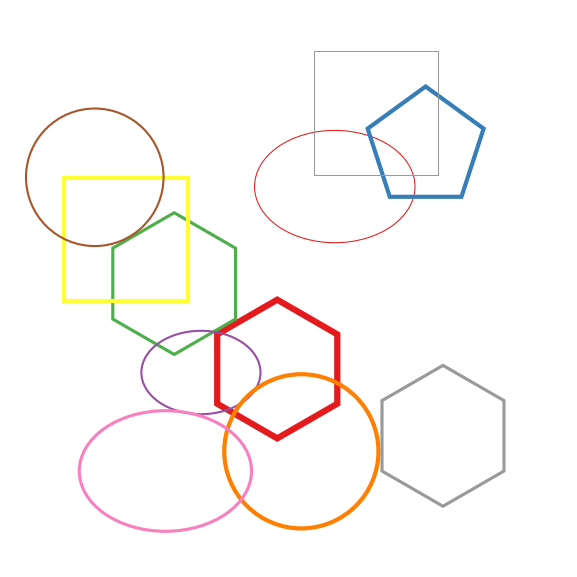[{"shape": "hexagon", "thickness": 3, "radius": 0.6, "center": [0.48, 0.36]}, {"shape": "oval", "thickness": 0.5, "radius": 0.69, "center": [0.58, 0.676]}, {"shape": "pentagon", "thickness": 2, "radius": 0.53, "center": [0.737, 0.744]}, {"shape": "hexagon", "thickness": 1.5, "radius": 0.61, "center": [0.302, 0.508]}, {"shape": "oval", "thickness": 1, "radius": 0.52, "center": [0.348, 0.354]}, {"shape": "circle", "thickness": 2, "radius": 0.67, "center": [0.522, 0.218]}, {"shape": "square", "thickness": 2, "radius": 0.53, "center": [0.218, 0.584]}, {"shape": "circle", "thickness": 1, "radius": 0.6, "center": [0.164, 0.692]}, {"shape": "oval", "thickness": 1.5, "radius": 0.75, "center": [0.286, 0.184]}, {"shape": "square", "thickness": 0.5, "radius": 0.54, "center": [0.652, 0.804]}, {"shape": "hexagon", "thickness": 1.5, "radius": 0.61, "center": [0.767, 0.244]}]